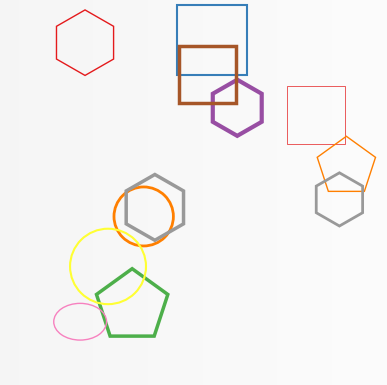[{"shape": "square", "thickness": 0.5, "radius": 0.37, "center": [0.816, 0.701]}, {"shape": "hexagon", "thickness": 1, "radius": 0.43, "center": [0.219, 0.889]}, {"shape": "square", "thickness": 1.5, "radius": 0.45, "center": [0.548, 0.896]}, {"shape": "pentagon", "thickness": 2.5, "radius": 0.48, "center": [0.341, 0.205]}, {"shape": "hexagon", "thickness": 3, "radius": 0.36, "center": [0.612, 0.72]}, {"shape": "circle", "thickness": 2, "radius": 0.38, "center": [0.371, 0.438]}, {"shape": "pentagon", "thickness": 1, "radius": 0.4, "center": [0.894, 0.567]}, {"shape": "circle", "thickness": 1.5, "radius": 0.49, "center": [0.279, 0.308]}, {"shape": "square", "thickness": 2.5, "radius": 0.37, "center": [0.536, 0.808]}, {"shape": "oval", "thickness": 1, "radius": 0.34, "center": [0.207, 0.164]}, {"shape": "hexagon", "thickness": 2.5, "radius": 0.43, "center": [0.4, 0.461]}, {"shape": "hexagon", "thickness": 2, "radius": 0.35, "center": [0.876, 0.482]}]